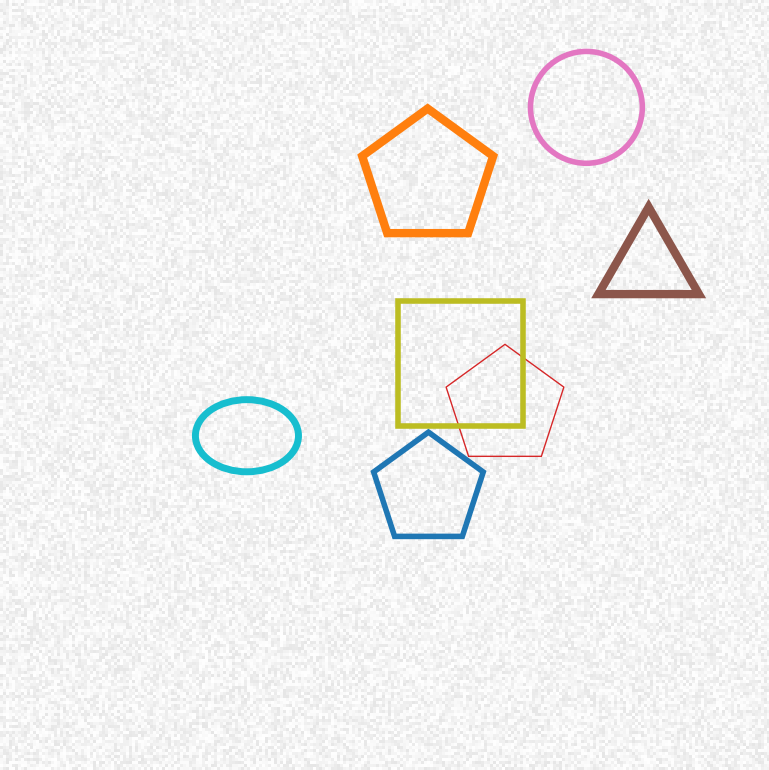[{"shape": "pentagon", "thickness": 2, "radius": 0.37, "center": [0.556, 0.364]}, {"shape": "pentagon", "thickness": 3, "radius": 0.45, "center": [0.555, 0.77]}, {"shape": "pentagon", "thickness": 0.5, "radius": 0.4, "center": [0.656, 0.472]}, {"shape": "triangle", "thickness": 3, "radius": 0.38, "center": [0.842, 0.656]}, {"shape": "circle", "thickness": 2, "radius": 0.36, "center": [0.762, 0.861]}, {"shape": "square", "thickness": 2, "radius": 0.41, "center": [0.598, 0.528]}, {"shape": "oval", "thickness": 2.5, "radius": 0.33, "center": [0.321, 0.434]}]